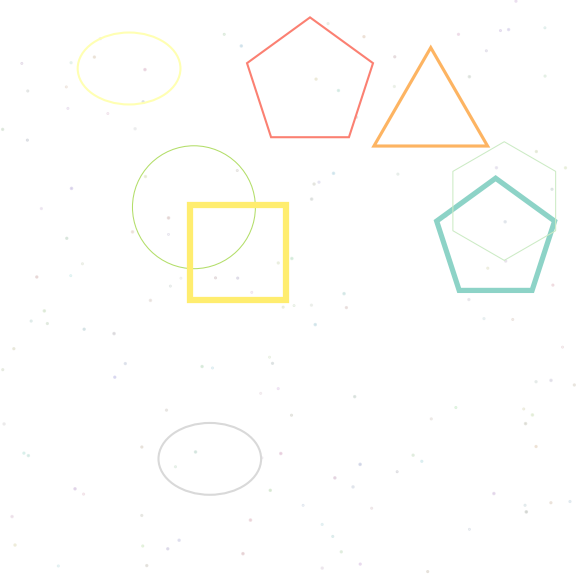[{"shape": "pentagon", "thickness": 2.5, "radius": 0.54, "center": [0.858, 0.583]}, {"shape": "oval", "thickness": 1, "radius": 0.44, "center": [0.224, 0.881]}, {"shape": "pentagon", "thickness": 1, "radius": 0.57, "center": [0.537, 0.854]}, {"shape": "triangle", "thickness": 1.5, "radius": 0.57, "center": [0.746, 0.803]}, {"shape": "circle", "thickness": 0.5, "radius": 0.53, "center": [0.336, 0.64]}, {"shape": "oval", "thickness": 1, "radius": 0.44, "center": [0.363, 0.205]}, {"shape": "hexagon", "thickness": 0.5, "radius": 0.51, "center": [0.873, 0.651]}, {"shape": "square", "thickness": 3, "radius": 0.41, "center": [0.412, 0.562]}]